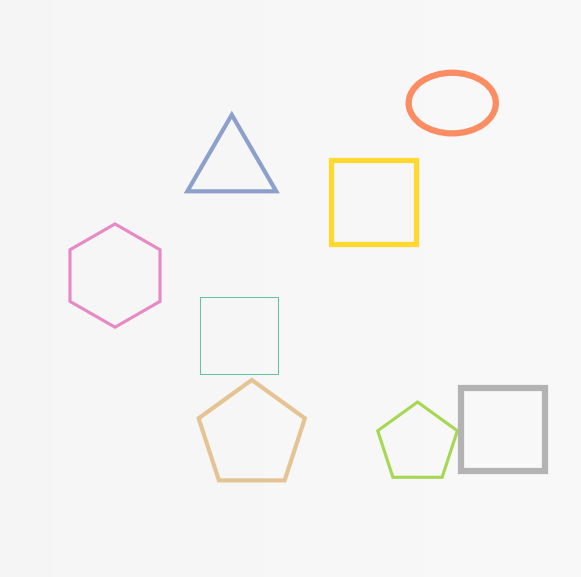[{"shape": "square", "thickness": 0.5, "radius": 0.33, "center": [0.411, 0.418]}, {"shape": "oval", "thickness": 3, "radius": 0.37, "center": [0.778, 0.821]}, {"shape": "triangle", "thickness": 2, "radius": 0.44, "center": [0.399, 0.712]}, {"shape": "hexagon", "thickness": 1.5, "radius": 0.45, "center": [0.198, 0.522]}, {"shape": "pentagon", "thickness": 1.5, "radius": 0.36, "center": [0.718, 0.231]}, {"shape": "square", "thickness": 2.5, "radius": 0.36, "center": [0.643, 0.649]}, {"shape": "pentagon", "thickness": 2, "radius": 0.48, "center": [0.433, 0.245]}, {"shape": "square", "thickness": 3, "radius": 0.36, "center": [0.866, 0.256]}]